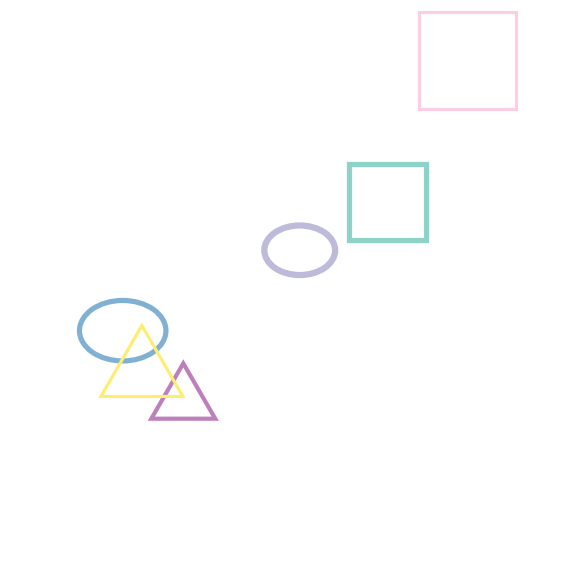[{"shape": "square", "thickness": 2.5, "radius": 0.33, "center": [0.671, 0.649]}, {"shape": "oval", "thickness": 3, "radius": 0.31, "center": [0.519, 0.566]}, {"shape": "oval", "thickness": 2.5, "radius": 0.37, "center": [0.212, 0.427]}, {"shape": "square", "thickness": 1.5, "radius": 0.42, "center": [0.809, 0.895]}, {"shape": "triangle", "thickness": 2, "radius": 0.32, "center": [0.317, 0.306]}, {"shape": "triangle", "thickness": 1.5, "radius": 0.41, "center": [0.246, 0.354]}]